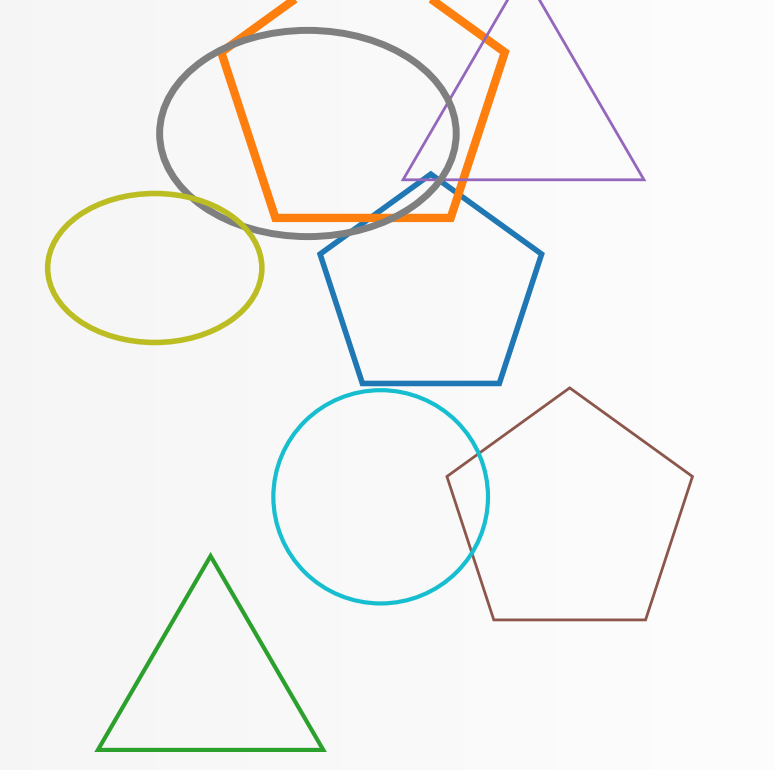[{"shape": "pentagon", "thickness": 2, "radius": 0.75, "center": [0.556, 0.624]}, {"shape": "pentagon", "thickness": 3, "radius": 0.96, "center": [0.468, 0.873]}, {"shape": "triangle", "thickness": 1.5, "radius": 0.84, "center": [0.272, 0.11]}, {"shape": "triangle", "thickness": 1, "radius": 0.9, "center": [0.676, 0.856]}, {"shape": "pentagon", "thickness": 1, "radius": 0.83, "center": [0.735, 0.33]}, {"shape": "oval", "thickness": 2.5, "radius": 0.96, "center": [0.397, 0.827]}, {"shape": "oval", "thickness": 2, "radius": 0.69, "center": [0.2, 0.652]}, {"shape": "circle", "thickness": 1.5, "radius": 0.69, "center": [0.491, 0.355]}]